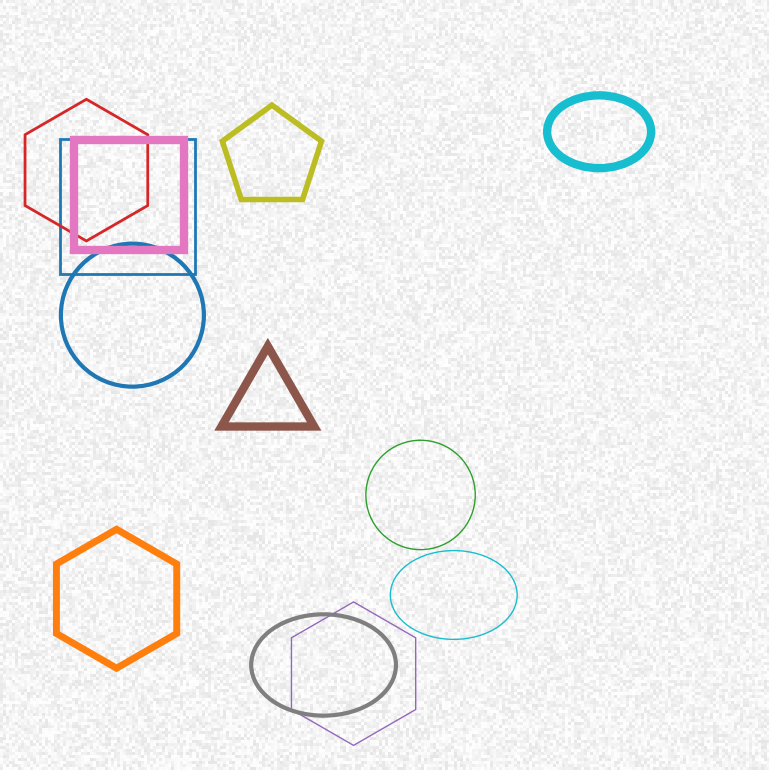[{"shape": "square", "thickness": 1, "radius": 0.44, "center": [0.166, 0.732]}, {"shape": "circle", "thickness": 1.5, "radius": 0.46, "center": [0.172, 0.591]}, {"shape": "hexagon", "thickness": 2.5, "radius": 0.45, "center": [0.151, 0.222]}, {"shape": "circle", "thickness": 0.5, "radius": 0.36, "center": [0.546, 0.357]}, {"shape": "hexagon", "thickness": 1, "radius": 0.46, "center": [0.112, 0.779]}, {"shape": "hexagon", "thickness": 0.5, "radius": 0.47, "center": [0.459, 0.125]}, {"shape": "triangle", "thickness": 3, "radius": 0.35, "center": [0.348, 0.481]}, {"shape": "square", "thickness": 3, "radius": 0.36, "center": [0.167, 0.747]}, {"shape": "oval", "thickness": 1.5, "radius": 0.47, "center": [0.42, 0.136]}, {"shape": "pentagon", "thickness": 2, "radius": 0.34, "center": [0.353, 0.796]}, {"shape": "oval", "thickness": 0.5, "radius": 0.41, "center": [0.589, 0.227]}, {"shape": "oval", "thickness": 3, "radius": 0.34, "center": [0.778, 0.829]}]